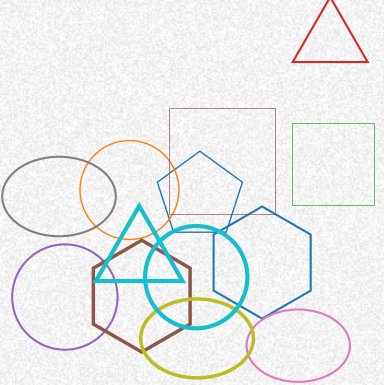[{"shape": "pentagon", "thickness": 1, "radius": 0.58, "center": [0.519, 0.491]}, {"shape": "hexagon", "thickness": 1.5, "radius": 0.73, "center": [0.681, 0.318]}, {"shape": "circle", "thickness": 1, "radius": 0.64, "center": [0.336, 0.506]}, {"shape": "square", "thickness": 0.5, "radius": 0.53, "center": [0.864, 0.575]}, {"shape": "triangle", "thickness": 1.5, "radius": 0.56, "center": [0.858, 0.895]}, {"shape": "circle", "thickness": 1.5, "radius": 0.68, "center": [0.168, 0.228]}, {"shape": "hexagon", "thickness": 2.5, "radius": 0.73, "center": [0.368, 0.231]}, {"shape": "square", "thickness": 0.5, "radius": 0.69, "center": [0.576, 0.582]}, {"shape": "oval", "thickness": 1.5, "radius": 0.67, "center": [0.775, 0.102]}, {"shape": "oval", "thickness": 1.5, "radius": 0.74, "center": [0.153, 0.49]}, {"shape": "oval", "thickness": 2.5, "radius": 0.73, "center": [0.512, 0.121]}, {"shape": "triangle", "thickness": 3, "radius": 0.65, "center": [0.362, 0.335]}, {"shape": "circle", "thickness": 3, "radius": 0.66, "center": [0.51, 0.28]}]